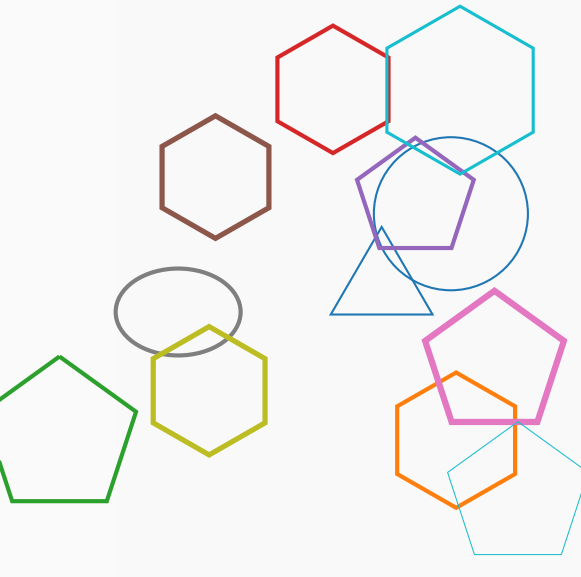[{"shape": "circle", "thickness": 1, "radius": 0.66, "center": [0.776, 0.629]}, {"shape": "triangle", "thickness": 1, "radius": 0.51, "center": [0.657, 0.505]}, {"shape": "hexagon", "thickness": 2, "radius": 0.59, "center": [0.785, 0.237]}, {"shape": "pentagon", "thickness": 2, "radius": 0.69, "center": [0.102, 0.243]}, {"shape": "hexagon", "thickness": 2, "radius": 0.55, "center": [0.573, 0.844]}, {"shape": "pentagon", "thickness": 2, "radius": 0.53, "center": [0.715, 0.655]}, {"shape": "hexagon", "thickness": 2.5, "radius": 0.53, "center": [0.371, 0.692]}, {"shape": "pentagon", "thickness": 3, "radius": 0.63, "center": [0.851, 0.37]}, {"shape": "oval", "thickness": 2, "radius": 0.54, "center": [0.306, 0.459]}, {"shape": "hexagon", "thickness": 2.5, "radius": 0.56, "center": [0.36, 0.322]}, {"shape": "pentagon", "thickness": 0.5, "radius": 0.64, "center": [0.891, 0.142]}, {"shape": "hexagon", "thickness": 1.5, "radius": 0.73, "center": [0.791, 0.843]}]